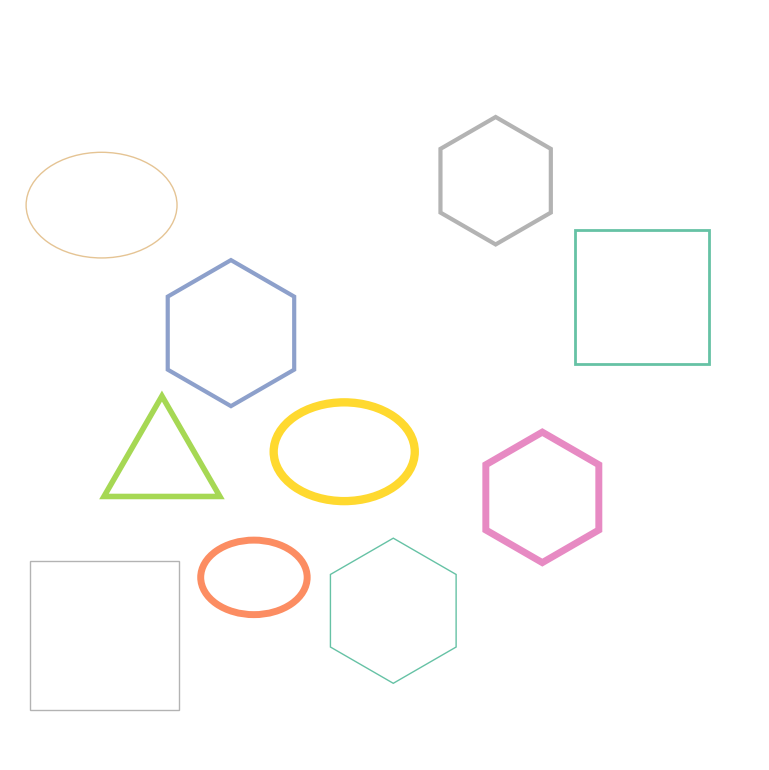[{"shape": "square", "thickness": 1, "radius": 0.43, "center": [0.834, 0.614]}, {"shape": "hexagon", "thickness": 0.5, "radius": 0.47, "center": [0.511, 0.207]}, {"shape": "oval", "thickness": 2.5, "radius": 0.35, "center": [0.33, 0.25]}, {"shape": "hexagon", "thickness": 1.5, "radius": 0.47, "center": [0.3, 0.567]}, {"shape": "hexagon", "thickness": 2.5, "radius": 0.42, "center": [0.704, 0.354]}, {"shape": "triangle", "thickness": 2, "radius": 0.43, "center": [0.21, 0.399]}, {"shape": "oval", "thickness": 3, "radius": 0.46, "center": [0.447, 0.413]}, {"shape": "oval", "thickness": 0.5, "radius": 0.49, "center": [0.132, 0.734]}, {"shape": "square", "thickness": 0.5, "radius": 0.48, "center": [0.136, 0.175]}, {"shape": "hexagon", "thickness": 1.5, "radius": 0.41, "center": [0.644, 0.765]}]